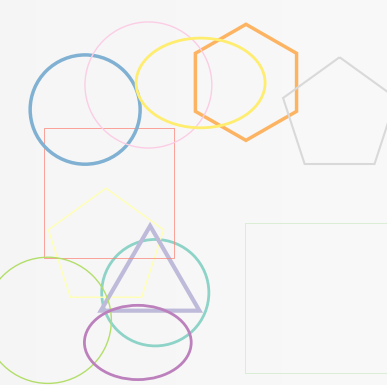[{"shape": "circle", "thickness": 2, "radius": 0.69, "center": [0.401, 0.24]}, {"shape": "pentagon", "thickness": 1, "radius": 0.78, "center": [0.274, 0.355]}, {"shape": "triangle", "thickness": 3, "radius": 0.73, "center": [0.387, 0.266]}, {"shape": "square", "thickness": 0.5, "radius": 0.84, "center": [0.282, 0.498]}, {"shape": "circle", "thickness": 2.5, "radius": 0.71, "center": [0.22, 0.715]}, {"shape": "hexagon", "thickness": 2.5, "radius": 0.75, "center": [0.635, 0.786]}, {"shape": "circle", "thickness": 1, "radius": 0.82, "center": [0.124, 0.168]}, {"shape": "circle", "thickness": 1, "radius": 0.82, "center": [0.383, 0.779]}, {"shape": "pentagon", "thickness": 1.5, "radius": 0.77, "center": [0.876, 0.698]}, {"shape": "oval", "thickness": 2, "radius": 0.69, "center": [0.356, 0.11]}, {"shape": "square", "thickness": 0.5, "radius": 0.98, "center": [0.828, 0.226]}, {"shape": "oval", "thickness": 2, "radius": 0.83, "center": [0.518, 0.785]}]